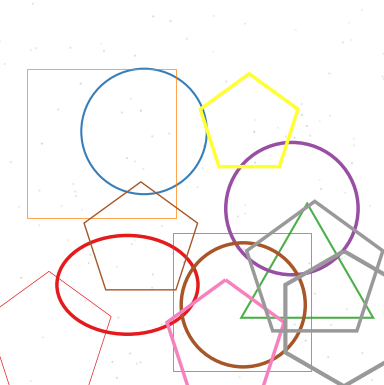[{"shape": "oval", "thickness": 2.5, "radius": 0.92, "center": [0.331, 0.26]}, {"shape": "pentagon", "thickness": 0.5, "radius": 0.85, "center": [0.127, 0.126]}, {"shape": "circle", "thickness": 1.5, "radius": 0.81, "center": [0.374, 0.659]}, {"shape": "triangle", "thickness": 1.5, "radius": 0.99, "center": [0.798, 0.274]}, {"shape": "square", "thickness": 0.5, "radius": 0.9, "center": [0.628, 0.216]}, {"shape": "circle", "thickness": 2.5, "radius": 0.86, "center": [0.758, 0.458]}, {"shape": "square", "thickness": 0.5, "radius": 0.97, "center": [0.264, 0.627]}, {"shape": "pentagon", "thickness": 2.5, "radius": 0.67, "center": [0.647, 0.675]}, {"shape": "circle", "thickness": 2.5, "radius": 0.81, "center": [0.632, 0.208]}, {"shape": "pentagon", "thickness": 1, "radius": 0.78, "center": [0.366, 0.373]}, {"shape": "pentagon", "thickness": 2.5, "radius": 0.8, "center": [0.586, 0.113]}, {"shape": "hexagon", "thickness": 3, "radius": 0.88, "center": [0.893, 0.172]}, {"shape": "pentagon", "thickness": 2.5, "radius": 0.93, "center": [0.818, 0.291]}]